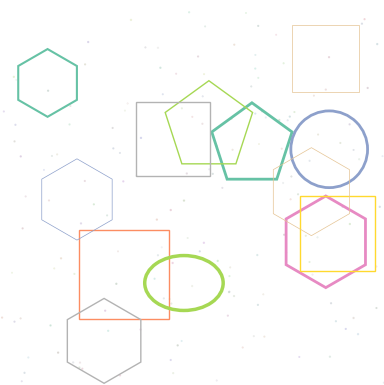[{"shape": "hexagon", "thickness": 1.5, "radius": 0.44, "center": [0.124, 0.785]}, {"shape": "pentagon", "thickness": 2, "radius": 0.55, "center": [0.654, 0.623]}, {"shape": "square", "thickness": 1, "radius": 0.58, "center": [0.322, 0.287]}, {"shape": "circle", "thickness": 2, "radius": 0.5, "center": [0.855, 0.612]}, {"shape": "hexagon", "thickness": 0.5, "radius": 0.53, "center": [0.2, 0.482]}, {"shape": "hexagon", "thickness": 2, "radius": 0.6, "center": [0.846, 0.372]}, {"shape": "oval", "thickness": 2.5, "radius": 0.51, "center": [0.478, 0.265]}, {"shape": "pentagon", "thickness": 1, "radius": 0.6, "center": [0.543, 0.671]}, {"shape": "square", "thickness": 1, "radius": 0.49, "center": [0.876, 0.394]}, {"shape": "square", "thickness": 0.5, "radius": 0.44, "center": [0.846, 0.848]}, {"shape": "hexagon", "thickness": 0.5, "radius": 0.57, "center": [0.809, 0.502]}, {"shape": "square", "thickness": 1, "radius": 0.48, "center": [0.45, 0.638]}, {"shape": "hexagon", "thickness": 1, "radius": 0.55, "center": [0.27, 0.115]}]